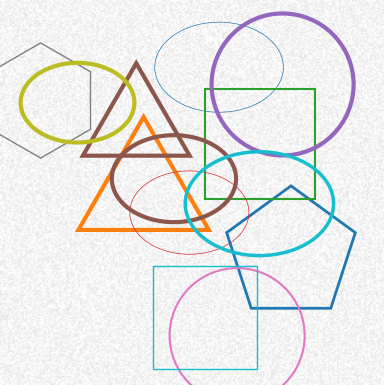[{"shape": "oval", "thickness": 0.5, "radius": 0.84, "center": [0.569, 0.825]}, {"shape": "pentagon", "thickness": 2, "radius": 0.88, "center": [0.756, 0.341]}, {"shape": "triangle", "thickness": 3, "radius": 0.98, "center": [0.373, 0.501]}, {"shape": "square", "thickness": 1.5, "radius": 0.71, "center": [0.675, 0.626]}, {"shape": "oval", "thickness": 0.5, "radius": 0.77, "center": [0.492, 0.448]}, {"shape": "circle", "thickness": 3, "radius": 0.92, "center": [0.734, 0.781]}, {"shape": "oval", "thickness": 3, "radius": 0.81, "center": [0.452, 0.536]}, {"shape": "triangle", "thickness": 3, "radius": 0.8, "center": [0.354, 0.676]}, {"shape": "circle", "thickness": 1.5, "radius": 0.88, "center": [0.616, 0.128]}, {"shape": "hexagon", "thickness": 1, "radius": 0.75, "center": [0.106, 0.739]}, {"shape": "oval", "thickness": 3, "radius": 0.74, "center": [0.201, 0.733]}, {"shape": "square", "thickness": 1, "radius": 0.67, "center": [0.532, 0.176]}, {"shape": "oval", "thickness": 2.5, "radius": 0.96, "center": [0.674, 0.471]}]